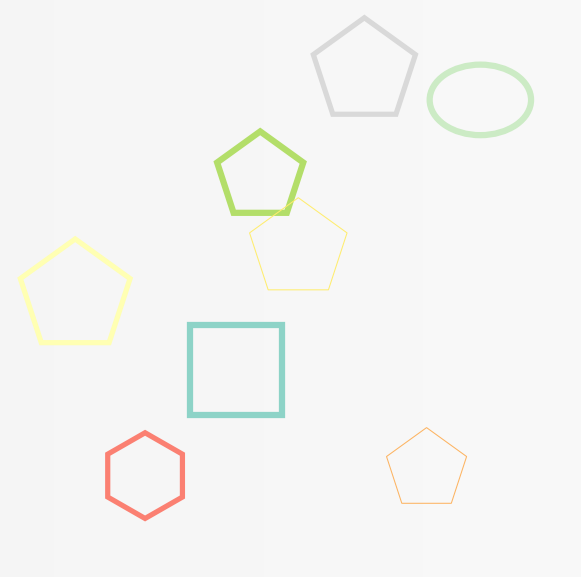[{"shape": "square", "thickness": 3, "radius": 0.39, "center": [0.406, 0.358]}, {"shape": "pentagon", "thickness": 2.5, "radius": 0.5, "center": [0.129, 0.486]}, {"shape": "hexagon", "thickness": 2.5, "radius": 0.37, "center": [0.25, 0.176]}, {"shape": "pentagon", "thickness": 0.5, "radius": 0.36, "center": [0.734, 0.186]}, {"shape": "pentagon", "thickness": 3, "radius": 0.39, "center": [0.448, 0.694]}, {"shape": "pentagon", "thickness": 2.5, "radius": 0.46, "center": [0.627, 0.876]}, {"shape": "oval", "thickness": 3, "radius": 0.44, "center": [0.826, 0.826]}, {"shape": "pentagon", "thickness": 0.5, "radius": 0.44, "center": [0.513, 0.569]}]